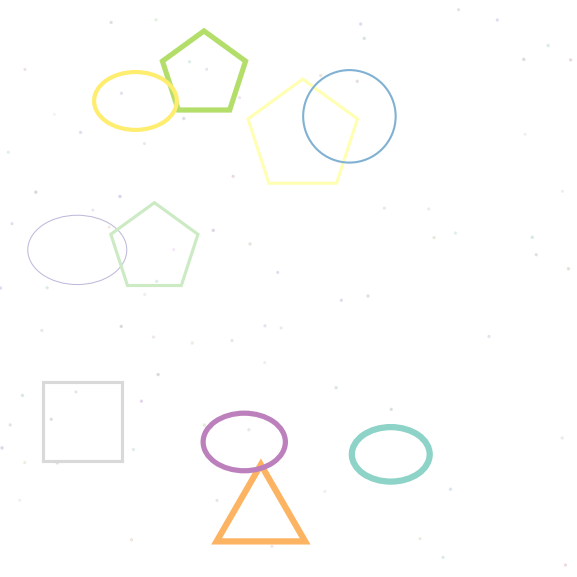[{"shape": "oval", "thickness": 3, "radius": 0.34, "center": [0.677, 0.212]}, {"shape": "pentagon", "thickness": 1.5, "radius": 0.5, "center": [0.524, 0.762]}, {"shape": "oval", "thickness": 0.5, "radius": 0.43, "center": [0.134, 0.566]}, {"shape": "circle", "thickness": 1, "radius": 0.4, "center": [0.605, 0.798]}, {"shape": "triangle", "thickness": 3, "radius": 0.44, "center": [0.452, 0.106]}, {"shape": "pentagon", "thickness": 2.5, "radius": 0.38, "center": [0.353, 0.87]}, {"shape": "square", "thickness": 1.5, "radius": 0.34, "center": [0.142, 0.269]}, {"shape": "oval", "thickness": 2.5, "radius": 0.36, "center": [0.423, 0.234]}, {"shape": "pentagon", "thickness": 1.5, "radius": 0.4, "center": [0.267, 0.569]}, {"shape": "oval", "thickness": 2, "radius": 0.36, "center": [0.235, 0.824]}]